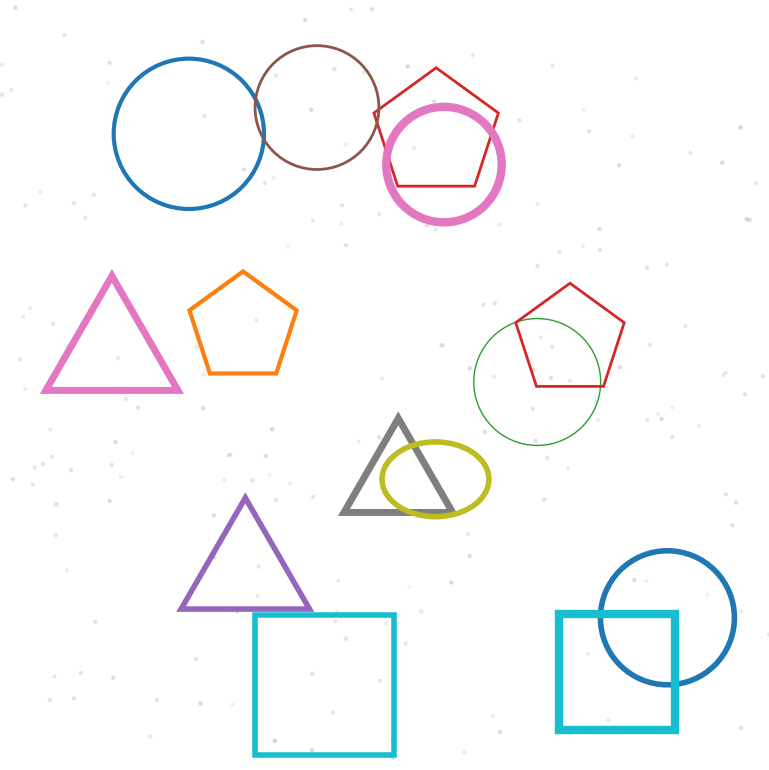[{"shape": "circle", "thickness": 2, "radius": 0.44, "center": [0.867, 0.198]}, {"shape": "circle", "thickness": 1.5, "radius": 0.49, "center": [0.245, 0.826]}, {"shape": "pentagon", "thickness": 1.5, "radius": 0.37, "center": [0.316, 0.574]}, {"shape": "circle", "thickness": 0.5, "radius": 0.41, "center": [0.698, 0.504]}, {"shape": "pentagon", "thickness": 1, "radius": 0.37, "center": [0.74, 0.558]}, {"shape": "pentagon", "thickness": 1, "radius": 0.42, "center": [0.566, 0.827]}, {"shape": "triangle", "thickness": 2, "radius": 0.48, "center": [0.319, 0.257]}, {"shape": "circle", "thickness": 1, "radius": 0.4, "center": [0.412, 0.86]}, {"shape": "triangle", "thickness": 2.5, "radius": 0.5, "center": [0.145, 0.543]}, {"shape": "circle", "thickness": 3, "radius": 0.37, "center": [0.577, 0.786]}, {"shape": "triangle", "thickness": 2.5, "radius": 0.41, "center": [0.517, 0.375]}, {"shape": "oval", "thickness": 2, "radius": 0.35, "center": [0.566, 0.378]}, {"shape": "square", "thickness": 2, "radius": 0.45, "center": [0.421, 0.11]}, {"shape": "square", "thickness": 3, "radius": 0.38, "center": [0.801, 0.127]}]